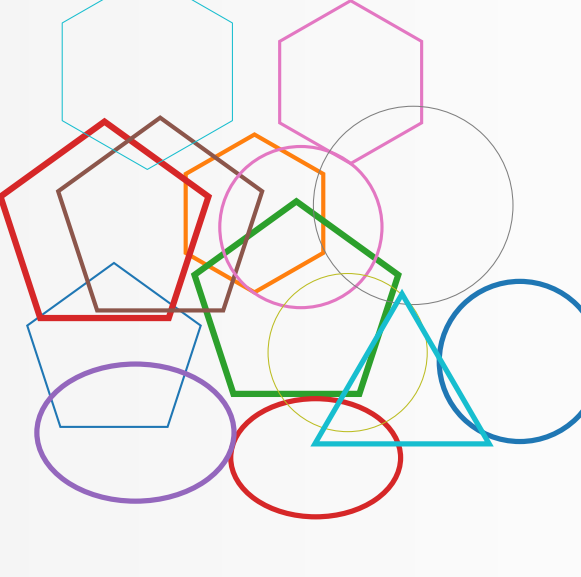[{"shape": "circle", "thickness": 2.5, "radius": 0.69, "center": [0.894, 0.373]}, {"shape": "pentagon", "thickness": 1, "radius": 0.78, "center": [0.196, 0.387]}, {"shape": "hexagon", "thickness": 2, "radius": 0.68, "center": [0.438, 0.63]}, {"shape": "pentagon", "thickness": 3, "radius": 0.92, "center": [0.51, 0.466]}, {"shape": "pentagon", "thickness": 3, "radius": 0.94, "center": [0.18, 0.601]}, {"shape": "oval", "thickness": 2.5, "radius": 0.73, "center": [0.543, 0.206]}, {"shape": "oval", "thickness": 2.5, "radius": 0.85, "center": [0.233, 0.25]}, {"shape": "pentagon", "thickness": 2, "radius": 0.92, "center": [0.276, 0.611]}, {"shape": "circle", "thickness": 1.5, "radius": 0.7, "center": [0.518, 0.606]}, {"shape": "hexagon", "thickness": 1.5, "radius": 0.71, "center": [0.603, 0.857]}, {"shape": "circle", "thickness": 0.5, "radius": 0.86, "center": [0.711, 0.643]}, {"shape": "circle", "thickness": 0.5, "radius": 0.68, "center": [0.598, 0.389]}, {"shape": "triangle", "thickness": 2.5, "radius": 0.87, "center": [0.692, 0.317]}, {"shape": "hexagon", "thickness": 0.5, "radius": 0.85, "center": [0.253, 0.875]}]